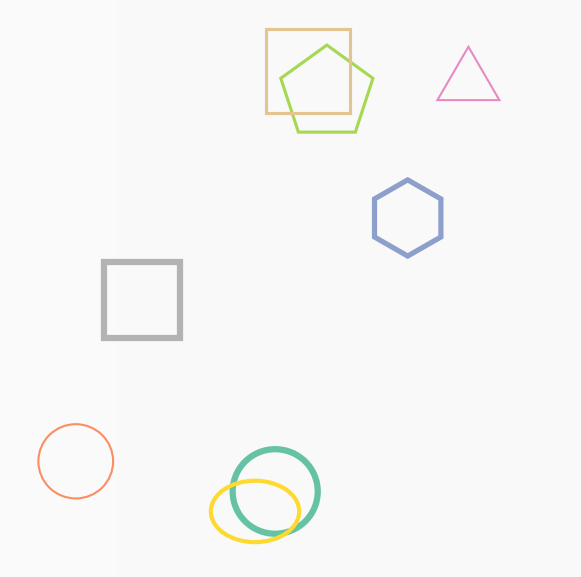[{"shape": "circle", "thickness": 3, "radius": 0.37, "center": [0.473, 0.148]}, {"shape": "circle", "thickness": 1, "radius": 0.32, "center": [0.13, 0.2]}, {"shape": "hexagon", "thickness": 2.5, "radius": 0.33, "center": [0.701, 0.622]}, {"shape": "triangle", "thickness": 1, "radius": 0.31, "center": [0.806, 0.857]}, {"shape": "pentagon", "thickness": 1.5, "radius": 0.42, "center": [0.562, 0.838]}, {"shape": "oval", "thickness": 2, "radius": 0.38, "center": [0.439, 0.114]}, {"shape": "square", "thickness": 1.5, "radius": 0.36, "center": [0.53, 0.877]}, {"shape": "square", "thickness": 3, "radius": 0.33, "center": [0.244, 0.48]}]